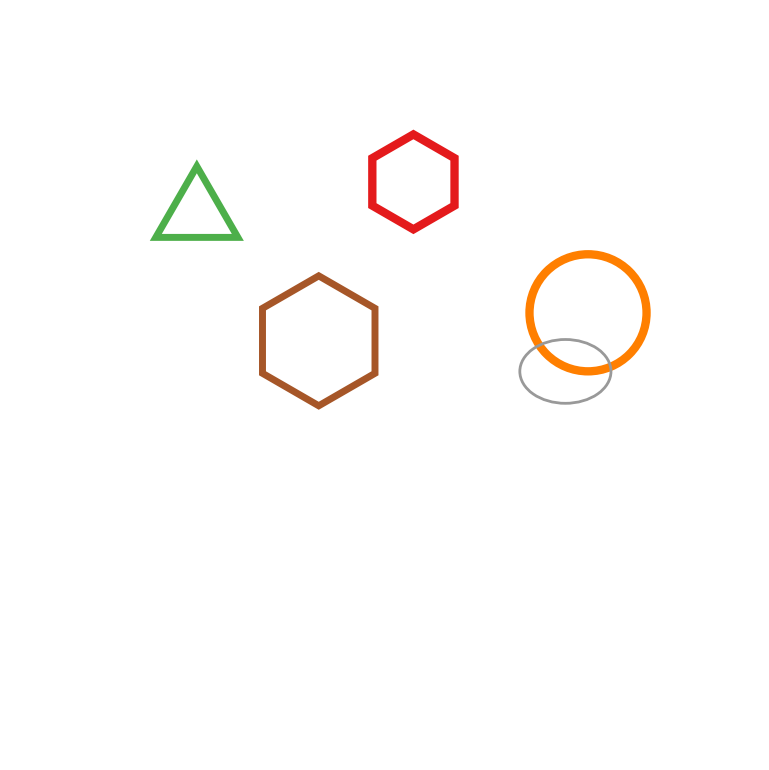[{"shape": "hexagon", "thickness": 3, "radius": 0.31, "center": [0.537, 0.764]}, {"shape": "triangle", "thickness": 2.5, "radius": 0.31, "center": [0.256, 0.722]}, {"shape": "circle", "thickness": 3, "radius": 0.38, "center": [0.764, 0.594]}, {"shape": "hexagon", "thickness": 2.5, "radius": 0.42, "center": [0.414, 0.557]}, {"shape": "oval", "thickness": 1, "radius": 0.3, "center": [0.734, 0.518]}]